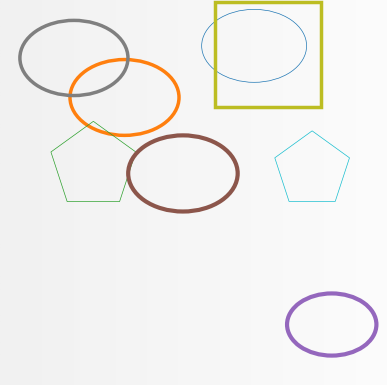[{"shape": "oval", "thickness": 0.5, "radius": 0.68, "center": [0.656, 0.881]}, {"shape": "oval", "thickness": 2.5, "radius": 0.7, "center": [0.321, 0.747]}, {"shape": "pentagon", "thickness": 0.5, "radius": 0.58, "center": [0.241, 0.57]}, {"shape": "oval", "thickness": 3, "radius": 0.58, "center": [0.856, 0.157]}, {"shape": "oval", "thickness": 3, "radius": 0.71, "center": [0.472, 0.55]}, {"shape": "oval", "thickness": 2.5, "radius": 0.7, "center": [0.191, 0.849]}, {"shape": "square", "thickness": 2.5, "radius": 0.68, "center": [0.691, 0.859]}, {"shape": "pentagon", "thickness": 0.5, "radius": 0.51, "center": [0.806, 0.559]}]